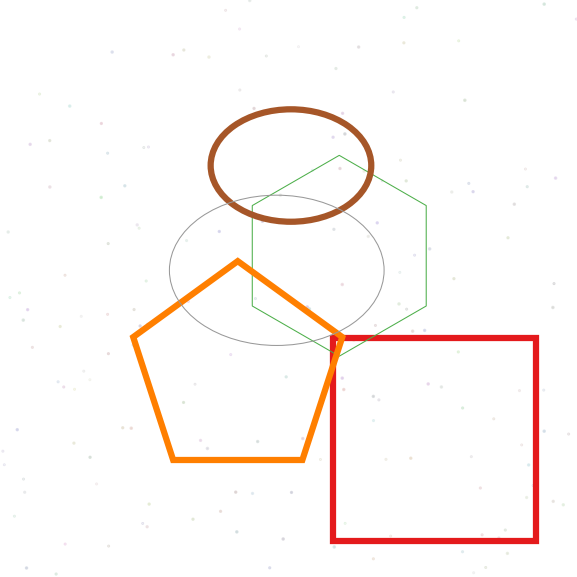[{"shape": "square", "thickness": 3, "radius": 0.88, "center": [0.753, 0.238]}, {"shape": "hexagon", "thickness": 0.5, "radius": 0.87, "center": [0.587, 0.556]}, {"shape": "pentagon", "thickness": 3, "radius": 0.95, "center": [0.412, 0.357]}, {"shape": "oval", "thickness": 3, "radius": 0.7, "center": [0.504, 0.713]}, {"shape": "oval", "thickness": 0.5, "radius": 0.93, "center": [0.479, 0.531]}]